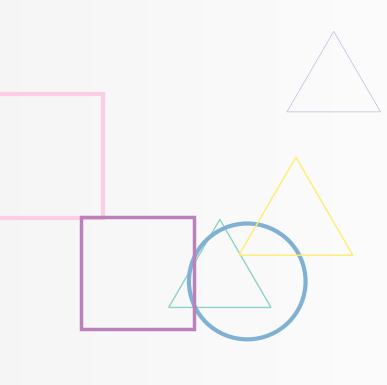[{"shape": "triangle", "thickness": 1, "radius": 0.76, "center": [0.567, 0.278]}, {"shape": "triangle", "thickness": 0.5, "radius": 0.7, "center": [0.861, 0.779]}, {"shape": "circle", "thickness": 3, "radius": 0.75, "center": [0.638, 0.269]}, {"shape": "square", "thickness": 3, "radius": 0.81, "center": [0.106, 0.595]}, {"shape": "square", "thickness": 2.5, "radius": 0.73, "center": [0.354, 0.292]}, {"shape": "triangle", "thickness": 1, "radius": 0.85, "center": [0.764, 0.422]}]